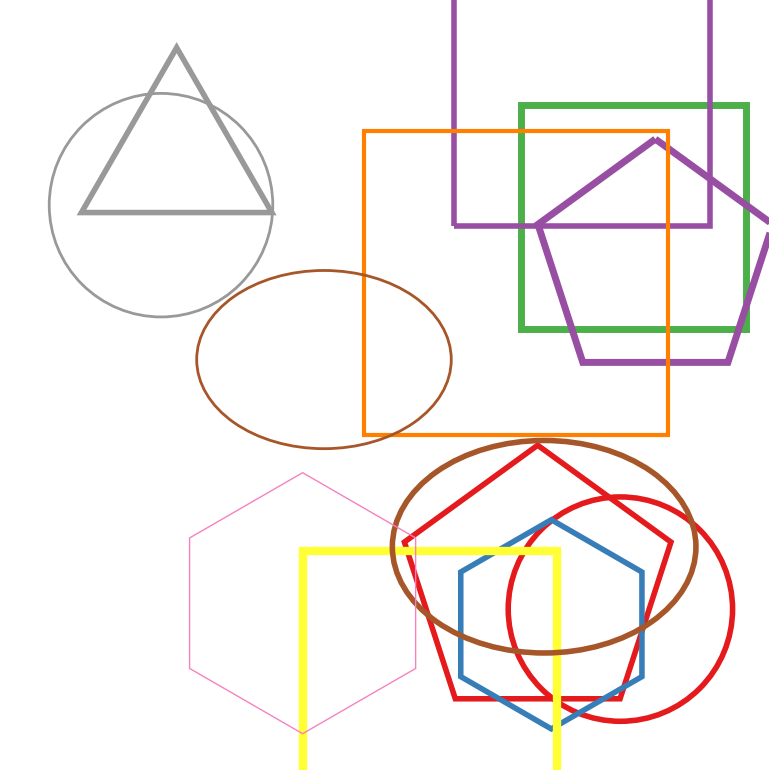[{"shape": "pentagon", "thickness": 2, "radius": 0.91, "center": [0.698, 0.24]}, {"shape": "circle", "thickness": 2, "radius": 0.73, "center": [0.806, 0.209]}, {"shape": "hexagon", "thickness": 2, "radius": 0.68, "center": [0.716, 0.189]}, {"shape": "square", "thickness": 2.5, "radius": 0.73, "center": [0.823, 0.718]}, {"shape": "pentagon", "thickness": 2.5, "radius": 0.8, "center": [0.851, 0.659]}, {"shape": "square", "thickness": 2, "radius": 0.83, "center": [0.756, 0.872]}, {"shape": "square", "thickness": 1.5, "radius": 0.99, "center": [0.67, 0.632]}, {"shape": "square", "thickness": 3, "radius": 0.82, "center": [0.559, 0.119]}, {"shape": "oval", "thickness": 1, "radius": 0.83, "center": [0.421, 0.533]}, {"shape": "oval", "thickness": 2, "radius": 0.99, "center": [0.707, 0.29]}, {"shape": "hexagon", "thickness": 0.5, "radius": 0.85, "center": [0.393, 0.217]}, {"shape": "triangle", "thickness": 2, "radius": 0.71, "center": [0.229, 0.795]}, {"shape": "circle", "thickness": 1, "radius": 0.73, "center": [0.209, 0.734]}]